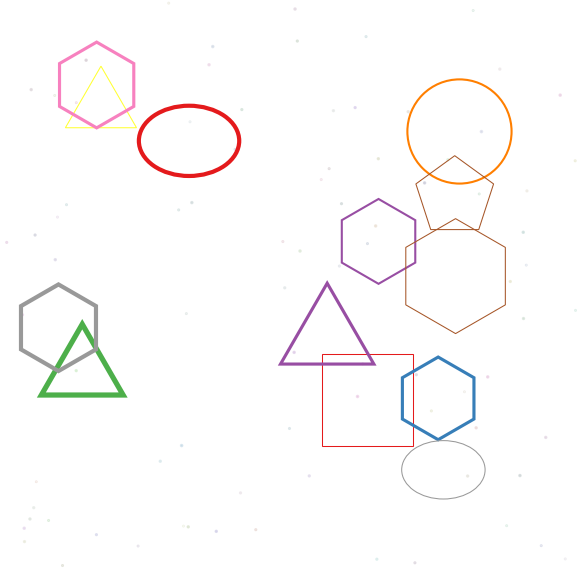[{"shape": "square", "thickness": 0.5, "radius": 0.4, "center": [0.636, 0.306]}, {"shape": "oval", "thickness": 2, "radius": 0.43, "center": [0.327, 0.755]}, {"shape": "hexagon", "thickness": 1.5, "radius": 0.36, "center": [0.759, 0.309]}, {"shape": "triangle", "thickness": 2.5, "radius": 0.41, "center": [0.142, 0.356]}, {"shape": "hexagon", "thickness": 1, "radius": 0.37, "center": [0.655, 0.581]}, {"shape": "triangle", "thickness": 1.5, "radius": 0.47, "center": [0.567, 0.415]}, {"shape": "circle", "thickness": 1, "radius": 0.45, "center": [0.796, 0.771]}, {"shape": "triangle", "thickness": 0.5, "radius": 0.36, "center": [0.175, 0.813]}, {"shape": "hexagon", "thickness": 0.5, "radius": 0.5, "center": [0.789, 0.521]}, {"shape": "pentagon", "thickness": 0.5, "radius": 0.35, "center": [0.787, 0.659]}, {"shape": "hexagon", "thickness": 1.5, "radius": 0.37, "center": [0.167, 0.852]}, {"shape": "oval", "thickness": 0.5, "radius": 0.36, "center": [0.768, 0.186]}, {"shape": "hexagon", "thickness": 2, "radius": 0.37, "center": [0.101, 0.432]}]